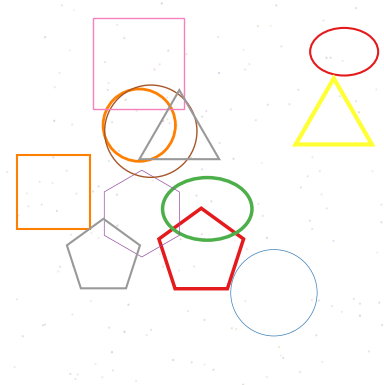[{"shape": "oval", "thickness": 1.5, "radius": 0.44, "center": [0.894, 0.866]}, {"shape": "pentagon", "thickness": 2.5, "radius": 0.58, "center": [0.523, 0.344]}, {"shape": "circle", "thickness": 0.5, "radius": 0.56, "center": [0.712, 0.24]}, {"shape": "oval", "thickness": 2.5, "radius": 0.58, "center": [0.538, 0.457]}, {"shape": "hexagon", "thickness": 0.5, "radius": 0.56, "center": [0.368, 0.445]}, {"shape": "circle", "thickness": 2, "radius": 0.47, "center": [0.362, 0.675]}, {"shape": "square", "thickness": 1.5, "radius": 0.48, "center": [0.139, 0.501]}, {"shape": "triangle", "thickness": 3, "radius": 0.57, "center": [0.867, 0.682]}, {"shape": "circle", "thickness": 1, "radius": 0.6, "center": [0.392, 0.659]}, {"shape": "square", "thickness": 1, "radius": 0.59, "center": [0.359, 0.836]}, {"shape": "triangle", "thickness": 1.5, "radius": 0.6, "center": [0.466, 0.646]}, {"shape": "pentagon", "thickness": 1.5, "radius": 0.5, "center": [0.269, 0.332]}]